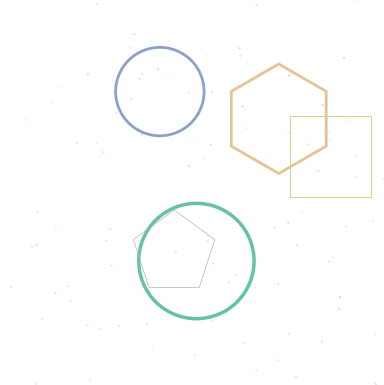[{"shape": "circle", "thickness": 2.5, "radius": 0.75, "center": [0.51, 0.322]}, {"shape": "circle", "thickness": 2, "radius": 0.57, "center": [0.415, 0.762]}, {"shape": "square", "thickness": 0.5, "radius": 0.53, "center": [0.86, 0.594]}, {"shape": "hexagon", "thickness": 2, "radius": 0.71, "center": [0.724, 0.692]}, {"shape": "pentagon", "thickness": 0.5, "radius": 0.56, "center": [0.452, 0.343]}]